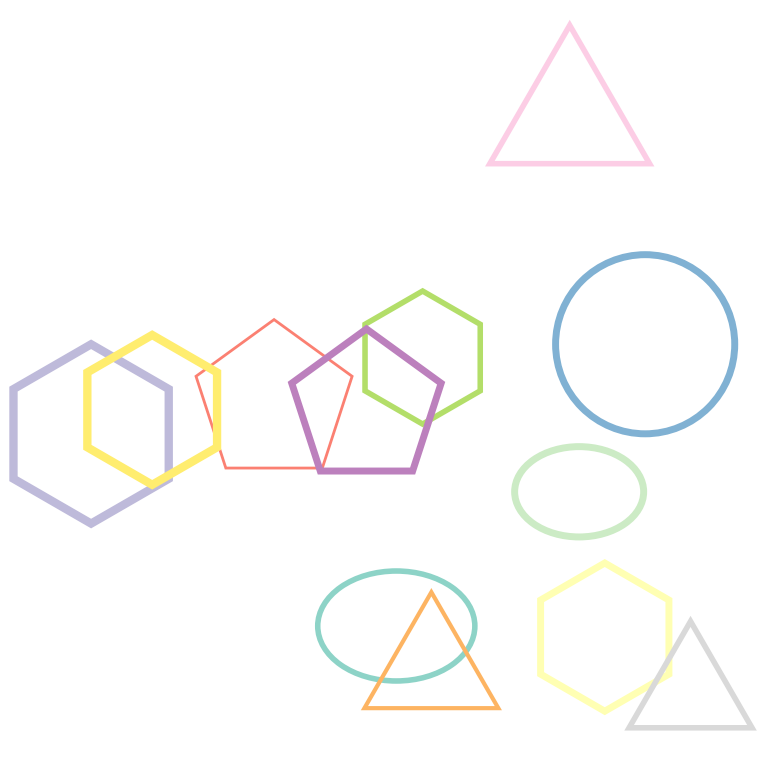[{"shape": "oval", "thickness": 2, "radius": 0.51, "center": [0.515, 0.187]}, {"shape": "hexagon", "thickness": 2.5, "radius": 0.48, "center": [0.785, 0.173]}, {"shape": "hexagon", "thickness": 3, "radius": 0.58, "center": [0.118, 0.436]}, {"shape": "pentagon", "thickness": 1, "radius": 0.53, "center": [0.356, 0.478]}, {"shape": "circle", "thickness": 2.5, "radius": 0.58, "center": [0.838, 0.553]}, {"shape": "triangle", "thickness": 1.5, "radius": 0.5, "center": [0.56, 0.131]}, {"shape": "hexagon", "thickness": 2, "radius": 0.43, "center": [0.549, 0.536]}, {"shape": "triangle", "thickness": 2, "radius": 0.6, "center": [0.74, 0.847]}, {"shape": "triangle", "thickness": 2, "radius": 0.46, "center": [0.897, 0.101]}, {"shape": "pentagon", "thickness": 2.5, "radius": 0.51, "center": [0.476, 0.471]}, {"shape": "oval", "thickness": 2.5, "radius": 0.42, "center": [0.752, 0.361]}, {"shape": "hexagon", "thickness": 3, "radius": 0.49, "center": [0.198, 0.468]}]